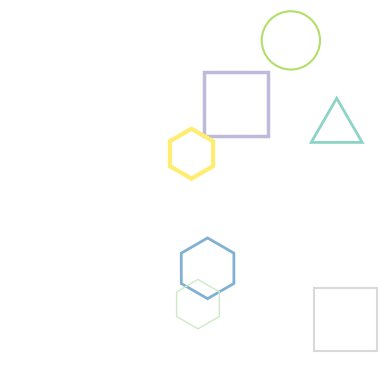[{"shape": "triangle", "thickness": 2, "radius": 0.38, "center": [0.875, 0.668]}, {"shape": "square", "thickness": 2.5, "radius": 0.41, "center": [0.613, 0.731]}, {"shape": "hexagon", "thickness": 2, "radius": 0.39, "center": [0.539, 0.303]}, {"shape": "circle", "thickness": 1.5, "radius": 0.38, "center": [0.755, 0.895]}, {"shape": "square", "thickness": 1.5, "radius": 0.4, "center": [0.898, 0.17]}, {"shape": "hexagon", "thickness": 1, "radius": 0.32, "center": [0.514, 0.21]}, {"shape": "hexagon", "thickness": 3, "radius": 0.32, "center": [0.497, 0.601]}]